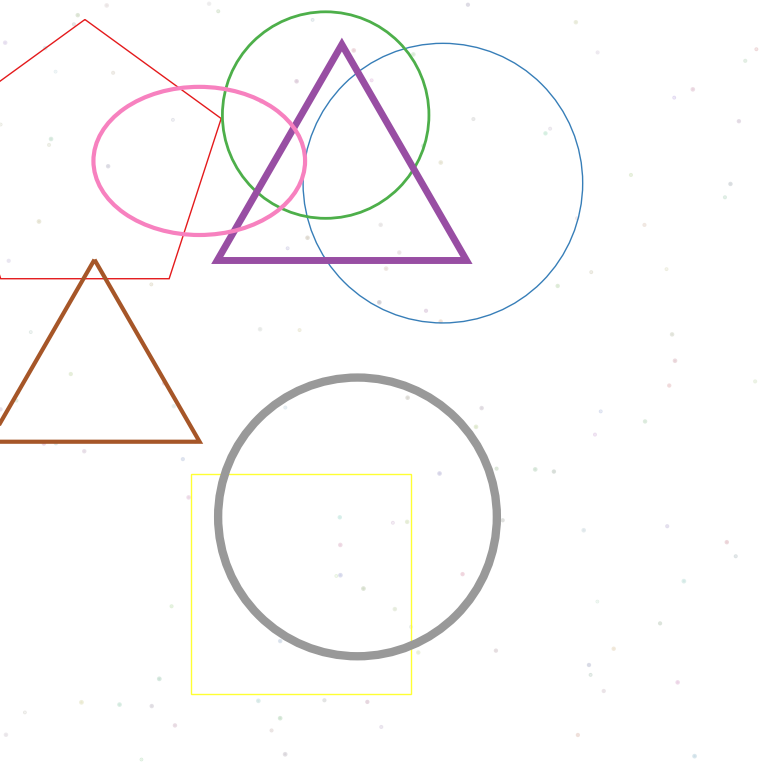[{"shape": "pentagon", "thickness": 0.5, "radius": 0.93, "center": [0.11, 0.789]}, {"shape": "circle", "thickness": 0.5, "radius": 0.91, "center": [0.575, 0.762]}, {"shape": "circle", "thickness": 1, "radius": 0.67, "center": [0.423, 0.851]}, {"shape": "triangle", "thickness": 2.5, "radius": 0.93, "center": [0.444, 0.755]}, {"shape": "square", "thickness": 0.5, "radius": 0.71, "center": [0.391, 0.241]}, {"shape": "triangle", "thickness": 1.5, "radius": 0.79, "center": [0.123, 0.505]}, {"shape": "oval", "thickness": 1.5, "radius": 0.69, "center": [0.259, 0.791]}, {"shape": "circle", "thickness": 3, "radius": 0.9, "center": [0.464, 0.329]}]